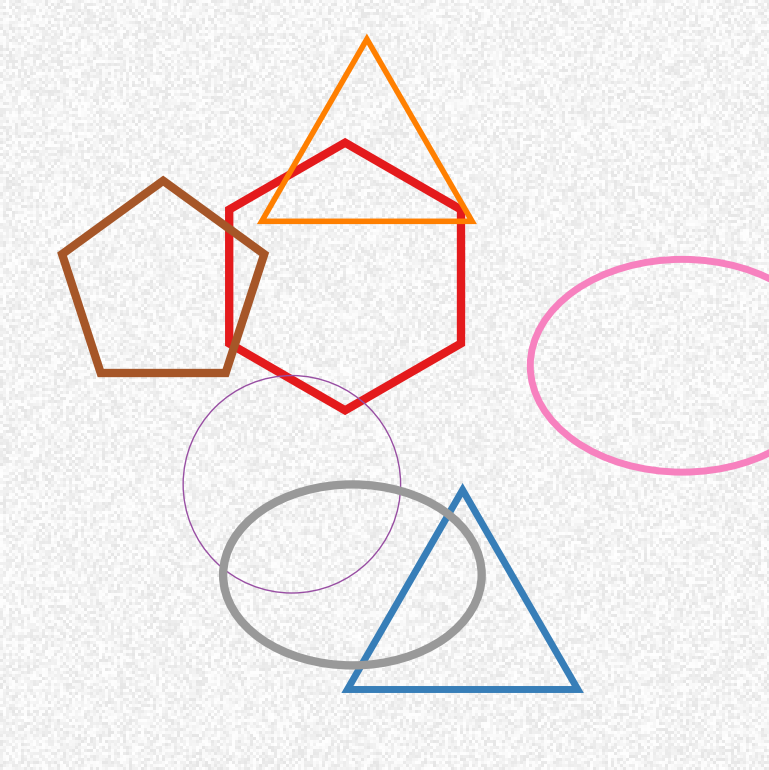[{"shape": "hexagon", "thickness": 3, "radius": 0.87, "center": [0.448, 0.641]}, {"shape": "triangle", "thickness": 2.5, "radius": 0.86, "center": [0.601, 0.191]}, {"shape": "circle", "thickness": 0.5, "radius": 0.71, "center": [0.379, 0.371]}, {"shape": "triangle", "thickness": 2, "radius": 0.79, "center": [0.476, 0.791]}, {"shape": "pentagon", "thickness": 3, "radius": 0.69, "center": [0.212, 0.627]}, {"shape": "oval", "thickness": 2.5, "radius": 0.99, "center": [0.886, 0.525]}, {"shape": "oval", "thickness": 3, "radius": 0.84, "center": [0.458, 0.253]}]